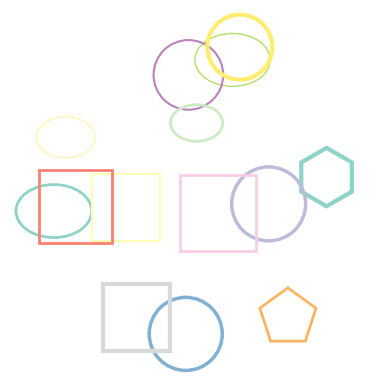[{"shape": "hexagon", "thickness": 3, "radius": 0.38, "center": [0.848, 0.54]}, {"shape": "oval", "thickness": 2, "radius": 0.49, "center": [0.14, 0.452]}, {"shape": "square", "thickness": 1.5, "radius": 0.44, "center": [0.327, 0.461]}, {"shape": "circle", "thickness": 2.5, "radius": 0.48, "center": [0.698, 0.47]}, {"shape": "square", "thickness": 2, "radius": 0.47, "center": [0.195, 0.464]}, {"shape": "circle", "thickness": 2.5, "radius": 0.47, "center": [0.482, 0.133]}, {"shape": "pentagon", "thickness": 2, "radius": 0.38, "center": [0.748, 0.176]}, {"shape": "oval", "thickness": 1, "radius": 0.49, "center": [0.604, 0.844]}, {"shape": "square", "thickness": 2, "radius": 0.49, "center": [0.566, 0.447]}, {"shape": "square", "thickness": 3, "radius": 0.43, "center": [0.355, 0.175]}, {"shape": "circle", "thickness": 1.5, "radius": 0.45, "center": [0.489, 0.805]}, {"shape": "oval", "thickness": 2, "radius": 0.34, "center": [0.511, 0.68]}, {"shape": "circle", "thickness": 3, "radius": 0.42, "center": [0.623, 0.878]}, {"shape": "oval", "thickness": 0.5, "radius": 0.38, "center": [0.171, 0.643]}]